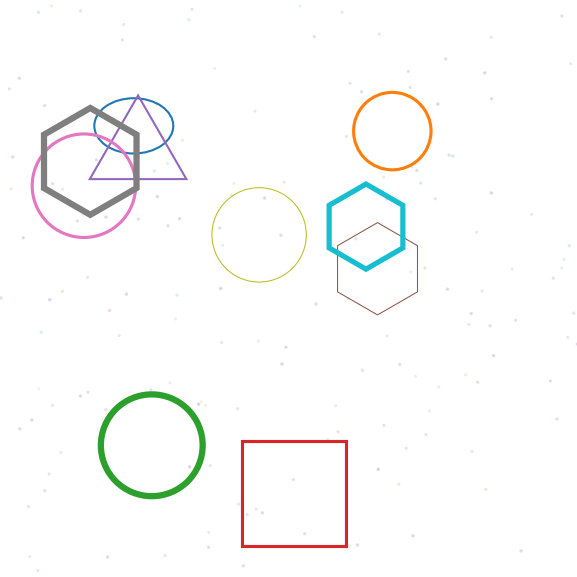[{"shape": "oval", "thickness": 1, "radius": 0.34, "center": [0.232, 0.781]}, {"shape": "circle", "thickness": 1.5, "radius": 0.34, "center": [0.679, 0.772]}, {"shape": "circle", "thickness": 3, "radius": 0.44, "center": [0.263, 0.228]}, {"shape": "square", "thickness": 1.5, "radius": 0.45, "center": [0.509, 0.145]}, {"shape": "triangle", "thickness": 1, "radius": 0.48, "center": [0.239, 0.737]}, {"shape": "hexagon", "thickness": 0.5, "radius": 0.4, "center": [0.654, 0.534]}, {"shape": "circle", "thickness": 1.5, "radius": 0.45, "center": [0.145, 0.678]}, {"shape": "hexagon", "thickness": 3, "radius": 0.46, "center": [0.156, 0.72]}, {"shape": "circle", "thickness": 0.5, "radius": 0.41, "center": [0.449, 0.592]}, {"shape": "hexagon", "thickness": 2.5, "radius": 0.37, "center": [0.634, 0.607]}]